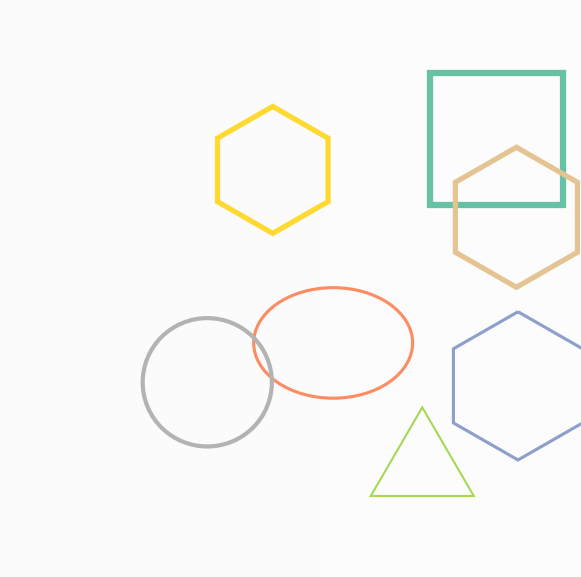[{"shape": "square", "thickness": 3, "radius": 0.57, "center": [0.855, 0.758]}, {"shape": "oval", "thickness": 1.5, "radius": 0.68, "center": [0.573, 0.405]}, {"shape": "hexagon", "thickness": 1.5, "radius": 0.64, "center": [0.891, 0.331]}, {"shape": "triangle", "thickness": 1, "radius": 0.51, "center": [0.726, 0.191]}, {"shape": "hexagon", "thickness": 2.5, "radius": 0.55, "center": [0.469, 0.705]}, {"shape": "hexagon", "thickness": 2.5, "radius": 0.61, "center": [0.888, 0.623]}, {"shape": "circle", "thickness": 2, "radius": 0.56, "center": [0.357, 0.337]}]